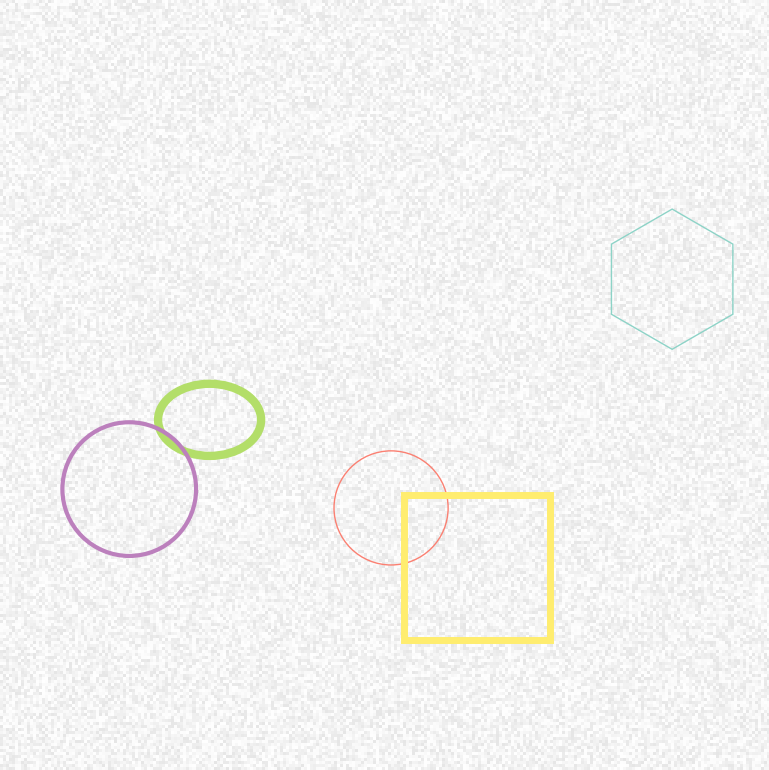[{"shape": "hexagon", "thickness": 0.5, "radius": 0.46, "center": [0.873, 0.637]}, {"shape": "circle", "thickness": 0.5, "radius": 0.37, "center": [0.508, 0.34]}, {"shape": "oval", "thickness": 3, "radius": 0.33, "center": [0.272, 0.455]}, {"shape": "circle", "thickness": 1.5, "radius": 0.43, "center": [0.168, 0.365]}, {"shape": "square", "thickness": 2.5, "radius": 0.47, "center": [0.619, 0.263]}]